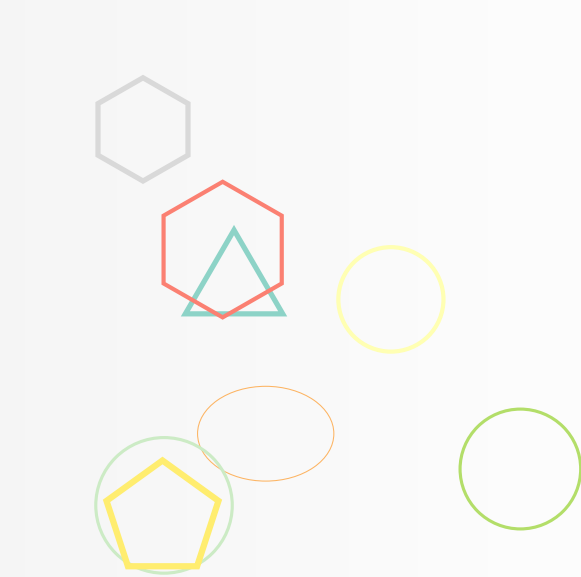[{"shape": "triangle", "thickness": 2.5, "radius": 0.48, "center": [0.403, 0.504]}, {"shape": "circle", "thickness": 2, "radius": 0.45, "center": [0.673, 0.481]}, {"shape": "hexagon", "thickness": 2, "radius": 0.59, "center": [0.383, 0.567]}, {"shape": "oval", "thickness": 0.5, "radius": 0.59, "center": [0.457, 0.248]}, {"shape": "circle", "thickness": 1.5, "radius": 0.52, "center": [0.895, 0.187]}, {"shape": "hexagon", "thickness": 2.5, "radius": 0.45, "center": [0.246, 0.775]}, {"shape": "circle", "thickness": 1.5, "radius": 0.59, "center": [0.282, 0.124]}, {"shape": "pentagon", "thickness": 3, "radius": 0.51, "center": [0.28, 0.1]}]